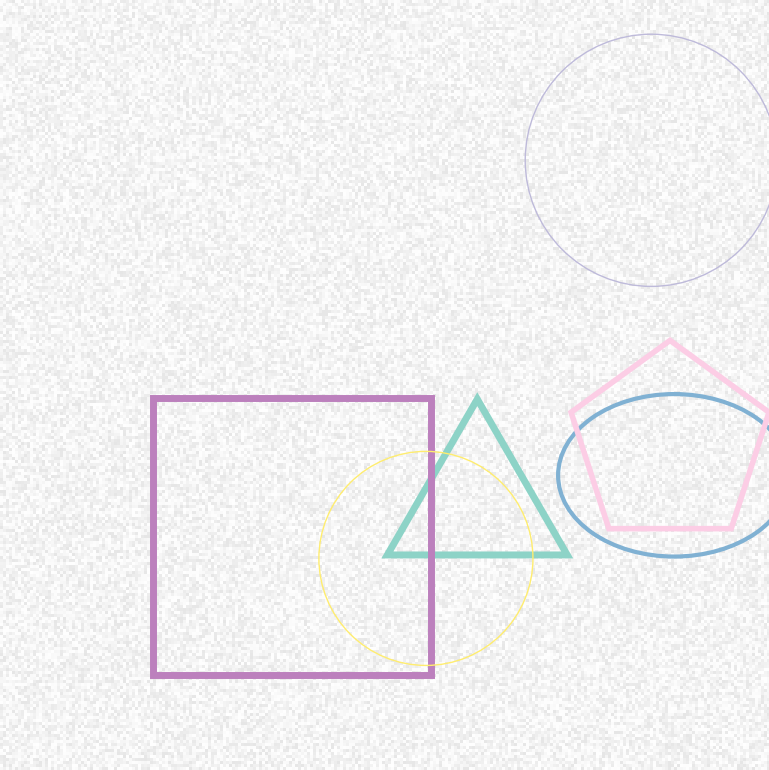[{"shape": "triangle", "thickness": 2.5, "radius": 0.67, "center": [0.62, 0.347]}, {"shape": "circle", "thickness": 0.5, "radius": 0.82, "center": [0.846, 0.792]}, {"shape": "oval", "thickness": 1.5, "radius": 0.75, "center": [0.876, 0.383]}, {"shape": "pentagon", "thickness": 2, "radius": 0.68, "center": [0.87, 0.423]}, {"shape": "square", "thickness": 2.5, "radius": 0.9, "center": [0.379, 0.303]}, {"shape": "circle", "thickness": 0.5, "radius": 0.69, "center": [0.553, 0.275]}]